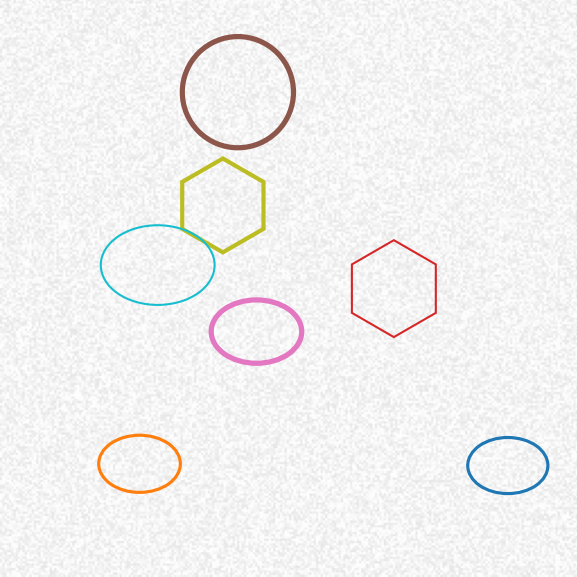[{"shape": "oval", "thickness": 1.5, "radius": 0.35, "center": [0.879, 0.193]}, {"shape": "oval", "thickness": 1.5, "radius": 0.35, "center": [0.242, 0.196]}, {"shape": "hexagon", "thickness": 1, "radius": 0.42, "center": [0.682, 0.499]}, {"shape": "circle", "thickness": 2.5, "radius": 0.48, "center": [0.412, 0.84]}, {"shape": "oval", "thickness": 2.5, "radius": 0.39, "center": [0.444, 0.425]}, {"shape": "hexagon", "thickness": 2, "radius": 0.41, "center": [0.386, 0.643]}, {"shape": "oval", "thickness": 1, "radius": 0.49, "center": [0.273, 0.54]}]